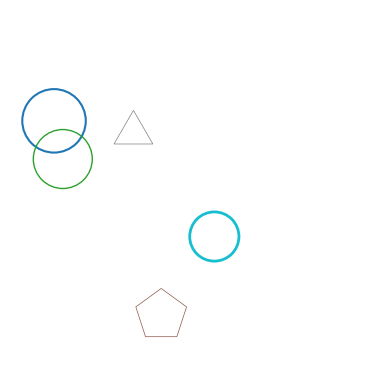[{"shape": "circle", "thickness": 1.5, "radius": 0.41, "center": [0.14, 0.686]}, {"shape": "circle", "thickness": 1, "radius": 0.38, "center": [0.163, 0.587]}, {"shape": "pentagon", "thickness": 0.5, "radius": 0.35, "center": [0.419, 0.182]}, {"shape": "triangle", "thickness": 0.5, "radius": 0.29, "center": [0.347, 0.655]}, {"shape": "circle", "thickness": 2, "radius": 0.32, "center": [0.557, 0.386]}]